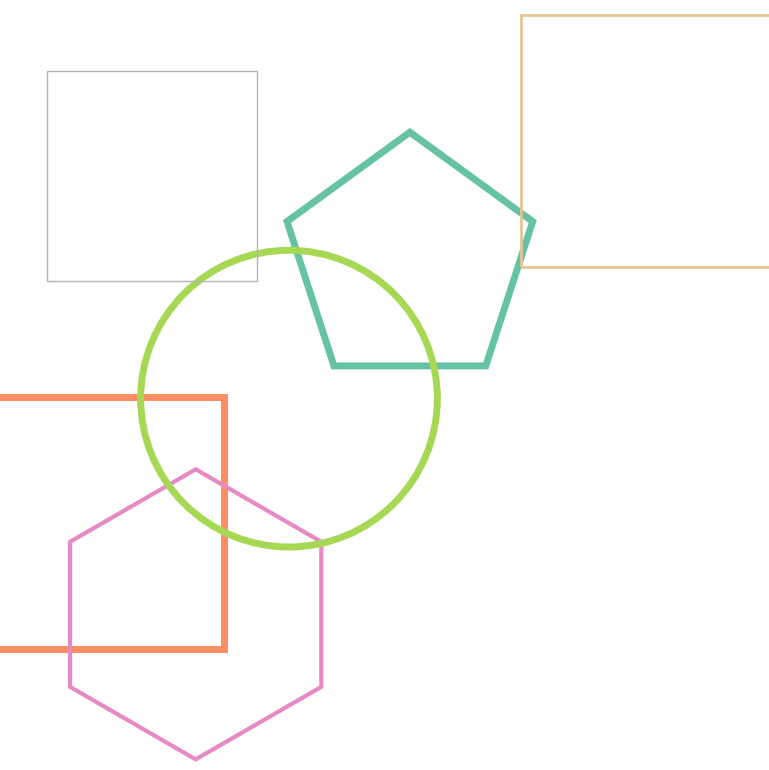[{"shape": "pentagon", "thickness": 2.5, "radius": 0.84, "center": [0.532, 0.661]}, {"shape": "square", "thickness": 2.5, "radius": 0.82, "center": [0.127, 0.32]}, {"shape": "hexagon", "thickness": 1.5, "radius": 0.94, "center": [0.254, 0.202]}, {"shape": "circle", "thickness": 2.5, "radius": 0.96, "center": [0.375, 0.482]}, {"shape": "square", "thickness": 1, "radius": 0.82, "center": [0.841, 0.817]}, {"shape": "square", "thickness": 0.5, "radius": 0.68, "center": [0.198, 0.771]}]